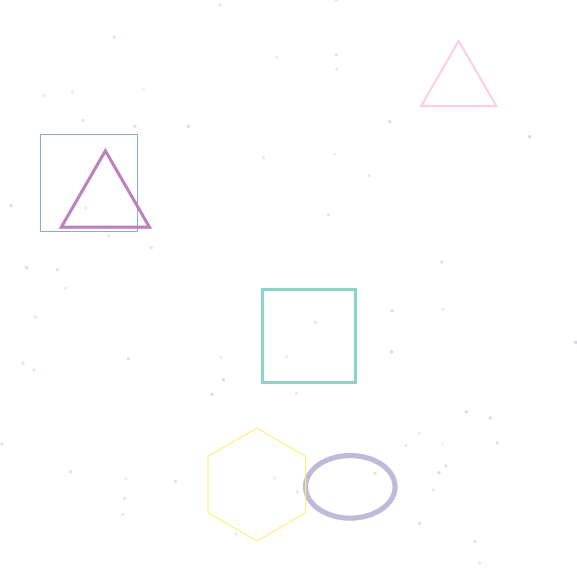[{"shape": "square", "thickness": 1.5, "radius": 0.4, "center": [0.534, 0.418]}, {"shape": "oval", "thickness": 2.5, "radius": 0.39, "center": [0.607, 0.156]}, {"shape": "square", "thickness": 0.5, "radius": 0.42, "center": [0.154, 0.683]}, {"shape": "triangle", "thickness": 1, "radius": 0.38, "center": [0.794, 0.853]}, {"shape": "triangle", "thickness": 1.5, "radius": 0.44, "center": [0.182, 0.65]}, {"shape": "hexagon", "thickness": 0.5, "radius": 0.49, "center": [0.445, 0.16]}]